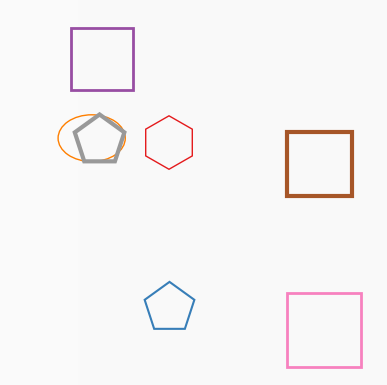[{"shape": "hexagon", "thickness": 1, "radius": 0.35, "center": [0.436, 0.63]}, {"shape": "pentagon", "thickness": 1.5, "radius": 0.34, "center": [0.437, 0.2]}, {"shape": "square", "thickness": 2, "radius": 0.4, "center": [0.263, 0.847]}, {"shape": "oval", "thickness": 1, "radius": 0.43, "center": [0.237, 0.641]}, {"shape": "square", "thickness": 3, "radius": 0.42, "center": [0.824, 0.575]}, {"shape": "square", "thickness": 2, "radius": 0.48, "center": [0.837, 0.143]}, {"shape": "pentagon", "thickness": 3, "radius": 0.34, "center": [0.257, 0.635]}]